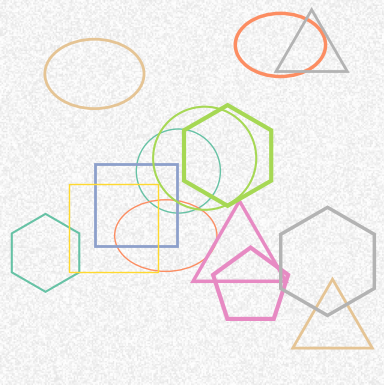[{"shape": "circle", "thickness": 1, "radius": 0.55, "center": [0.463, 0.556]}, {"shape": "hexagon", "thickness": 1.5, "radius": 0.51, "center": [0.118, 0.343]}, {"shape": "oval", "thickness": 1, "radius": 0.66, "center": [0.431, 0.388]}, {"shape": "oval", "thickness": 2.5, "radius": 0.59, "center": [0.728, 0.883]}, {"shape": "square", "thickness": 2, "radius": 0.53, "center": [0.352, 0.467]}, {"shape": "pentagon", "thickness": 3, "radius": 0.51, "center": [0.651, 0.255]}, {"shape": "triangle", "thickness": 2.5, "radius": 0.7, "center": [0.622, 0.339]}, {"shape": "hexagon", "thickness": 3, "radius": 0.65, "center": [0.591, 0.596]}, {"shape": "circle", "thickness": 1.5, "radius": 0.67, "center": [0.532, 0.589]}, {"shape": "square", "thickness": 1, "radius": 0.57, "center": [0.294, 0.408]}, {"shape": "oval", "thickness": 2, "radius": 0.64, "center": [0.245, 0.808]}, {"shape": "triangle", "thickness": 2, "radius": 0.6, "center": [0.864, 0.155]}, {"shape": "triangle", "thickness": 2, "radius": 0.53, "center": [0.81, 0.868]}, {"shape": "hexagon", "thickness": 2.5, "radius": 0.7, "center": [0.851, 0.321]}]